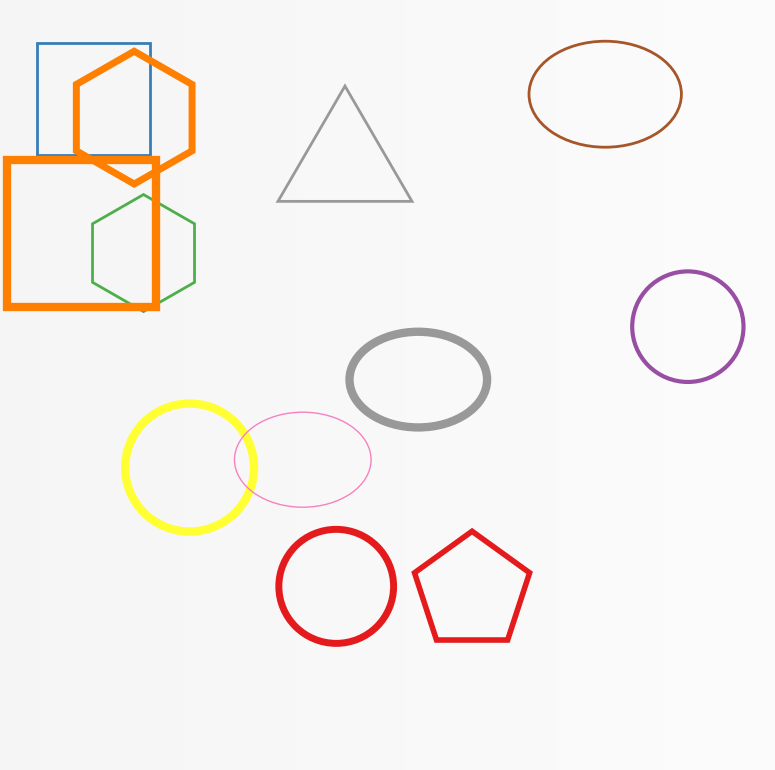[{"shape": "circle", "thickness": 2.5, "radius": 0.37, "center": [0.434, 0.238]}, {"shape": "pentagon", "thickness": 2, "radius": 0.39, "center": [0.609, 0.232]}, {"shape": "square", "thickness": 1, "radius": 0.37, "center": [0.121, 0.871]}, {"shape": "hexagon", "thickness": 1, "radius": 0.38, "center": [0.185, 0.671]}, {"shape": "circle", "thickness": 1.5, "radius": 0.36, "center": [0.888, 0.576]}, {"shape": "square", "thickness": 3, "radius": 0.48, "center": [0.105, 0.697]}, {"shape": "hexagon", "thickness": 2.5, "radius": 0.43, "center": [0.173, 0.847]}, {"shape": "circle", "thickness": 3, "radius": 0.42, "center": [0.245, 0.393]}, {"shape": "oval", "thickness": 1, "radius": 0.49, "center": [0.781, 0.878]}, {"shape": "oval", "thickness": 0.5, "radius": 0.44, "center": [0.391, 0.403]}, {"shape": "triangle", "thickness": 1, "radius": 0.5, "center": [0.445, 0.788]}, {"shape": "oval", "thickness": 3, "radius": 0.44, "center": [0.54, 0.507]}]